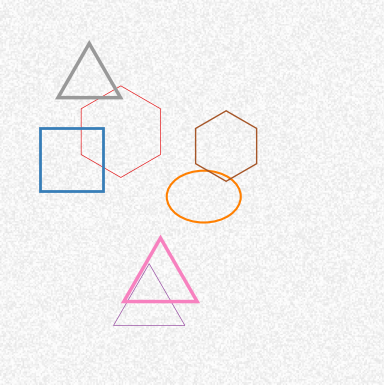[{"shape": "hexagon", "thickness": 0.5, "radius": 0.59, "center": [0.314, 0.658]}, {"shape": "square", "thickness": 2, "radius": 0.41, "center": [0.186, 0.587]}, {"shape": "triangle", "thickness": 0.5, "radius": 0.54, "center": [0.388, 0.208]}, {"shape": "oval", "thickness": 1.5, "radius": 0.48, "center": [0.529, 0.489]}, {"shape": "hexagon", "thickness": 1, "radius": 0.46, "center": [0.587, 0.621]}, {"shape": "triangle", "thickness": 2.5, "radius": 0.55, "center": [0.417, 0.272]}, {"shape": "triangle", "thickness": 2.5, "radius": 0.47, "center": [0.232, 0.793]}]